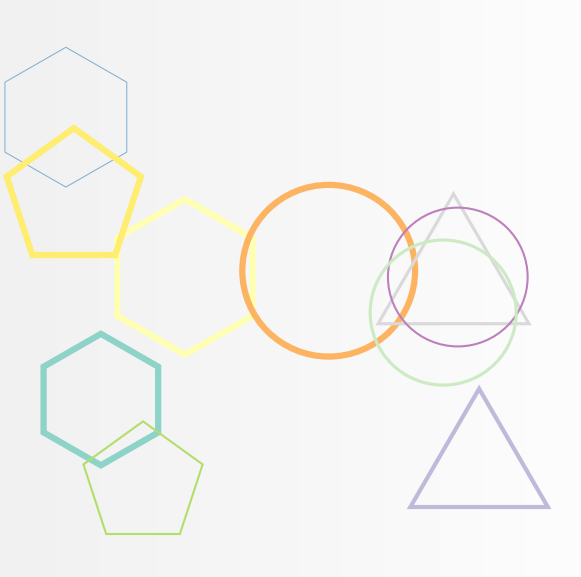[{"shape": "hexagon", "thickness": 3, "radius": 0.57, "center": [0.174, 0.307]}, {"shape": "hexagon", "thickness": 3, "radius": 0.67, "center": [0.318, 0.52]}, {"shape": "triangle", "thickness": 2, "radius": 0.68, "center": [0.824, 0.189]}, {"shape": "hexagon", "thickness": 0.5, "radius": 0.61, "center": [0.113, 0.796]}, {"shape": "circle", "thickness": 3, "radius": 0.74, "center": [0.565, 0.53]}, {"shape": "pentagon", "thickness": 1, "radius": 0.54, "center": [0.246, 0.162]}, {"shape": "triangle", "thickness": 1.5, "radius": 0.75, "center": [0.78, 0.513]}, {"shape": "circle", "thickness": 1, "radius": 0.6, "center": [0.788, 0.519]}, {"shape": "circle", "thickness": 1.5, "radius": 0.63, "center": [0.762, 0.458]}, {"shape": "pentagon", "thickness": 3, "radius": 0.61, "center": [0.127, 0.656]}]